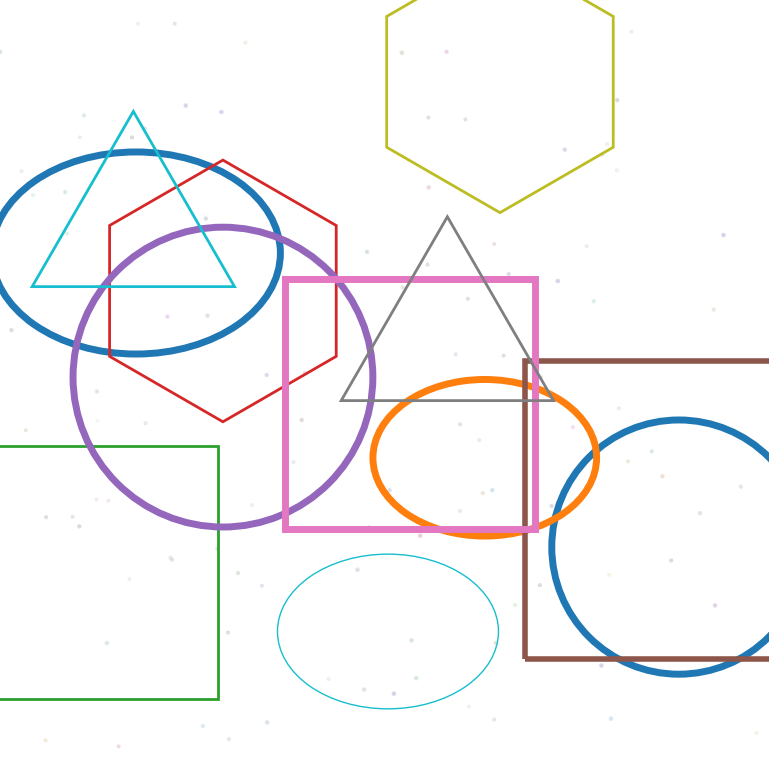[{"shape": "circle", "thickness": 2.5, "radius": 0.83, "center": [0.882, 0.289]}, {"shape": "oval", "thickness": 2.5, "radius": 0.94, "center": [0.177, 0.671]}, {"shape": "oval", "thickness": 2.5, "radius": 0.73, "center": [0.63, 0.405]}, {"shape": "square", "thickness": 1, "radius": 0.82, "center": [0.118, 0.257]}, {"shape": "hexagon", "thickness": 1, "radius": 0.85, "center": [0.289, 0.622]}, {"shape": "circle", "thickness": 2.5, "radius": 0.97, "center": [0.29, 0.51]}, {"shape": "square", "thickness": 2, "radius": 0.97, "center": [0.876, 0.338]}, {"shape": "square", "thickness": 2.5, "radius": 0.81, "center": [0.533, 0.476]}, {"shape": "triangle", "thickness": 1, "radius": 0.8, "center": [0.581, 0.559]}, {"shape": "hexagon", "thickness": 1, "radius": 0.85, "center": [0.649, 0.894]}, {"shape": "oval", "thickness": 0.5, "radius": 0.72, "center": [0.504, 0.18]}, {"shape": "triangle", "thickness": 1, "radius": 0.76, "center": [0.173, 0.704]}]